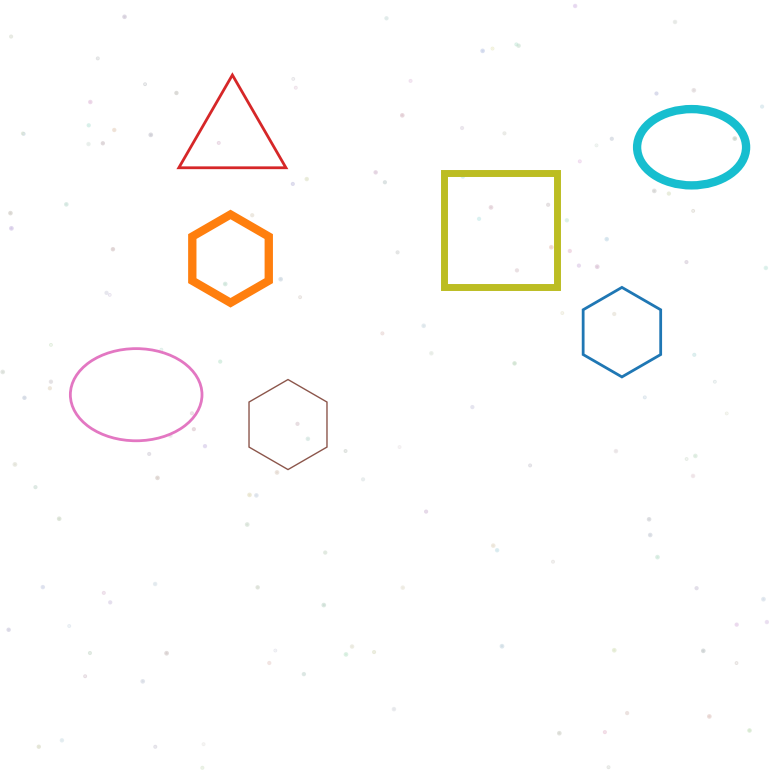[{"shape": "hexagon", "thickness": 1, "radius": 0.29, "center": [0.808, 0.569]}, {"shape": "hexagon", "thickness": 3, "radius": 0.29, "center": [0.299, 0.664]}, {"shape": "triangle", "thickness": 1, "radius": 0.4, "center": [0.302, 0.822]}, {"shape": "hexagon", "thickness": 0.5, "radius": 0.29, "center": [0.374, 0.449]}, {"shape": "oval", "thickness": 1, "radius": 0.43, "center": [0.177, 0.487]}, {"shape": "square", "thickness": 2.5, "radius": 0.37, "center": [0.65, 0.701]}, {"shape": "oval", "thickness": 3, "radius": 0.35, "center": [0.898, 0.809]}]